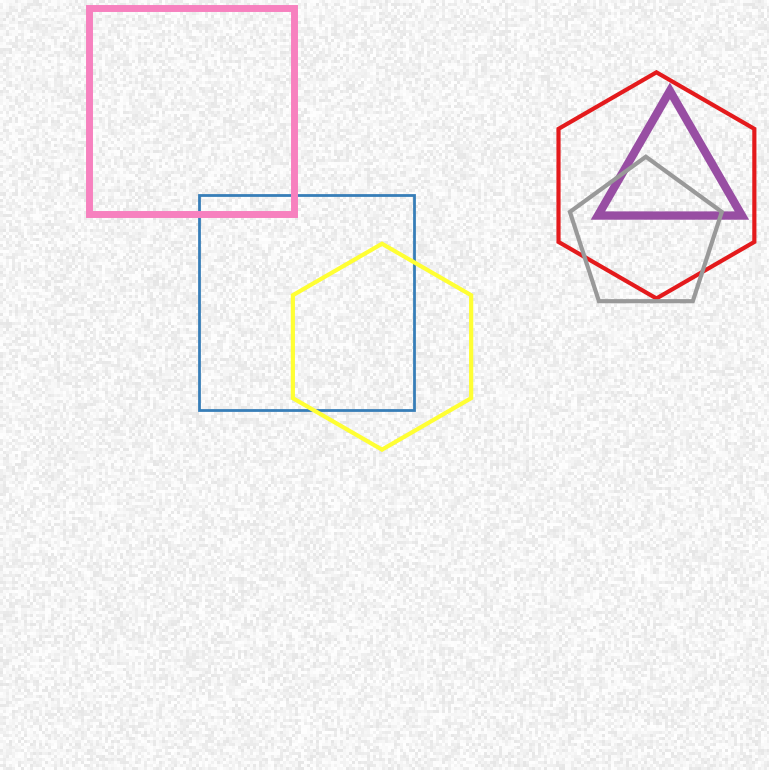[{"shape": "hexagon", "thickness": 1.5, "radius": 0.73, "center": [0.853, 0.759]}, {"shape": "square", "thickness": 1, "radius": 0.7, "center": [0.398, 0.607]}, {"shape": "triangle", "thickness": 3, "radius": 0.54, "center": [0.87, 0.774]}, {"shape": "hexagon", "thickness": 1.5, "radius": 0.67, "center": [0.496, 0.55]}, {"shape": "square", "thickness": 2.5, "radius": 0.67, "center": [0.249, 0.856]}, {"shape": "pentagon", "thickness": 1.5, "radius": 0.52, "center": [0.839, 0.693]}]